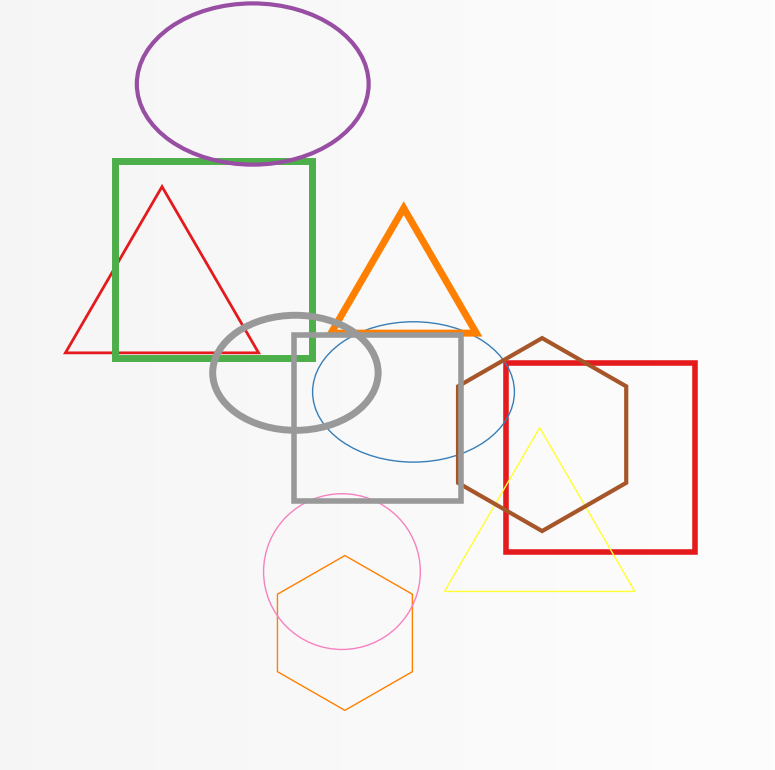[{"shape": "square", "thickness": 2, "radius": 0.61, "center": [0.775, 0.406]}, {"shape": "triangle", "thickness": 1, "radius": 0.72, "center": [0.209, 0.614]}, {"shape": "oval", "thickness": 0.5, "radius": 0.65, "center": [0.534, 0.491]}, {"shape": "square", "thickness": 2.5, "radius": 0.64, "center": [0.276, 0.663]}, {"shape": "oval", "thickness": 1.5, "radius": 0.75, "center": [0.326, 0.891]}, {"shape": "hexagon", "thickness": 0.5, "radius": 0.5, "center": [0.445, 0.178]}, {"shape": "triangle", "thickness": 2.5, "radius": 0.54, "center": [0.521, 0.621]}, {"shape": "triangle", "thickness": 0.5, "radius": 0.71, "center": [0.696, 0.303]}, {"shape": "hexagon", "thickness": 1.5, "radius": 0.63, "center": [0.7, 0.436]}, {"shape": "circle", "thickness": 0.5, "radius": 0.51, "center": [0.441, 0.258]}, {"shape": "oval", "thickness": 2.5, "radius": 0.53, "center": [0.381, 0.516]}, {"shape": "square", "thickness": 2, "radius": 0.54, "center": [0.487, 0.457]}]